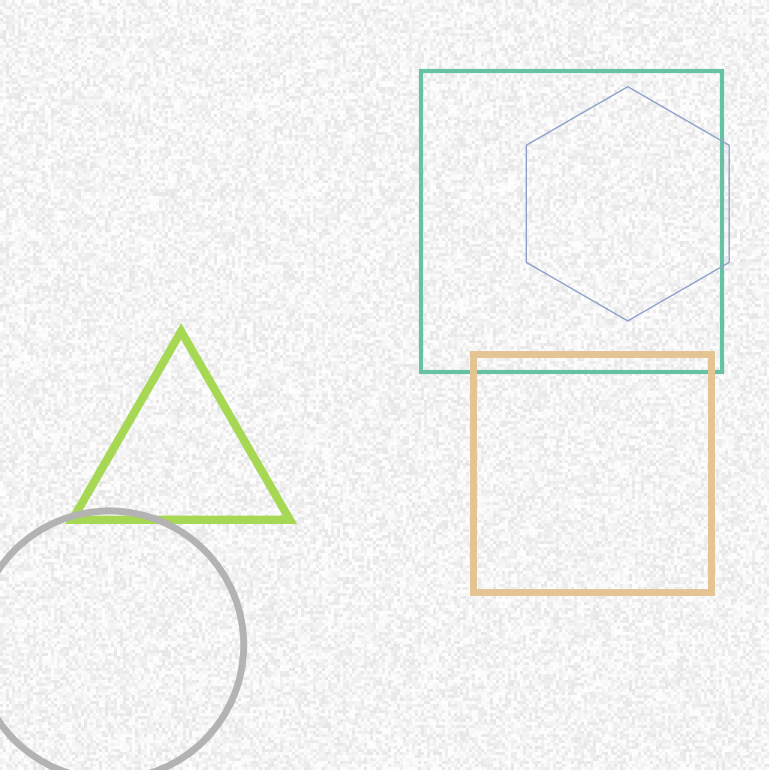[{"shape": "square", "thickness": 1.5, "radius": 0.98, "center": [0.743, 0.712]}, {"shape": "hexagon", "thickness": 0.5, "radius": 0.76, "center": [0.815, 0.735]}, {"shape": "triangle", "thickness": 3, "radius": 0.82, "center": [0.235, 0.406]}, {"shape": "square", "thickness": 2.5, "radius": 0.77, "center": [0.768, 0.386]}, {"shape": "circle", "thickness": 2.5, "radius": 0.87, "center": [0.142, 0.162]}]